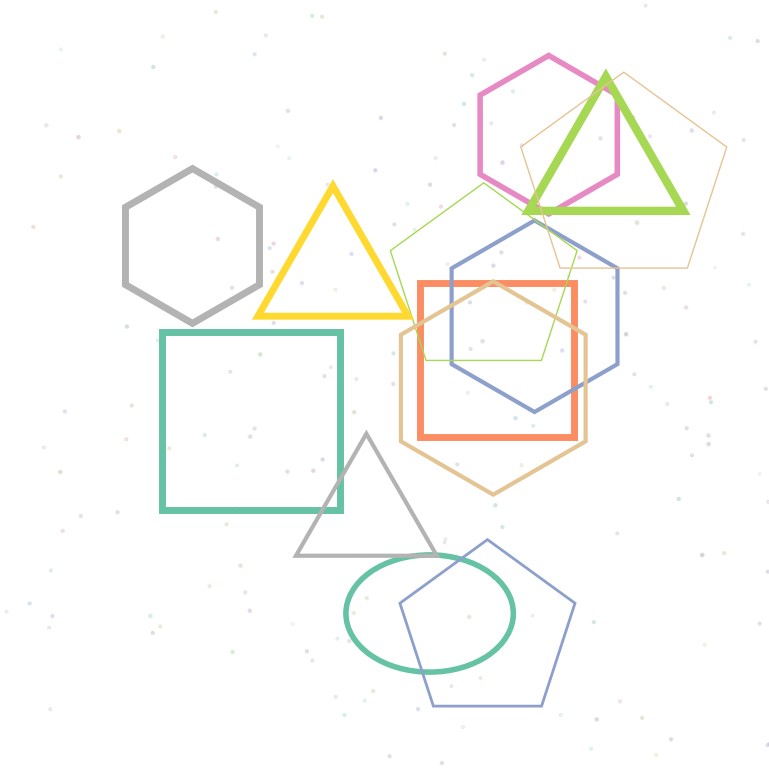[{"shape": "oval", "thickness": 2, "radius": 0.54, "center": [0.558, 0.203]}, {"shape": "square", "thickness": 2.5, "radius": 0.58, "center": [0.326, 0.454]}, {"shape": "square", "thickness": 2.5, "radius": 0.5, "center": [0.646, 0.533]}, {"shape": "pentagon", "thickness": 1, "radius": 0.6, "center": [0.633, 0.18]}, {"shape": "hexagon", "thickness": 1.5, "radius": 0.62, "center": [0.694, 0.589]}, {"shape": "hexagon", "thickness": 2, "radius": 0.51, "center": [0.713, 0.825]}, {"shape": "pentagon", "thickness": 0.5, "radius": 0.64, "center": [0.628, 0.635]}, {"shape": "triangle", "thickness": 3, "radius": 0.58, "center": [0.787, 0.784]}, {"shape": "triangle", "thickness": 2.5, "radius": 0.56, "center": [0.432, 0.646]}, {"shape": "hexagon", "thickness": 1.5, "radius": 0.69, "center": [0.641, 0.496]}, {"shape": "pentagon", "thickness": 0.5, "radius": 0.7, "center": [0.81, 0.766]}, {"shape": "hexagon", "thickness": 2.5, "radius": 0.5, "center": [0.25, 0.681]}, {"shape": "triangle", "thickness": 1.5, "radius": 0.53, "center": [0.476, 0.331]}]